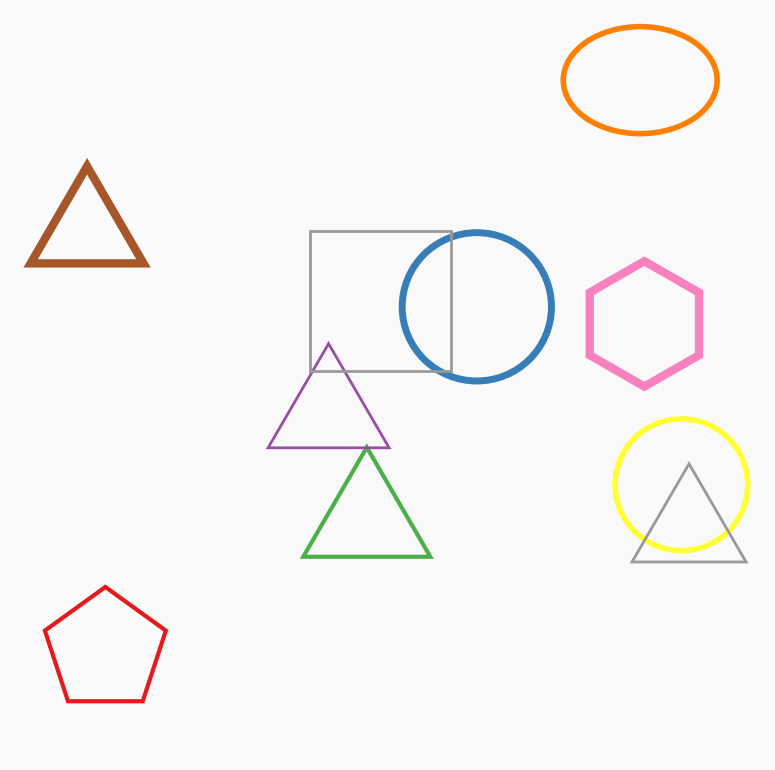[{"shape": "pentagon", "thickness": 1.5, "radius": 0.41, "center": [0.136, 0.156]}, {"shape": "circle", "thickness": 2.5, "radius": 0.48, "center": [0.615, 0.602]}, {"shape": "triangle", "thickness": 1.5, "radius": 0.47, "center": [0.473, 0.324]}, {"shape": "triangle", "thickness": 1, "radius": 0.45, "center": [0.424, 0.464]}, {"shape": "oval", "thickness": 2, "radius": 0.5, "center": [0.826, 0.896]}, {"shape": "circle", "thickness": 2, "radius": 0.43, "center": [0.879, 0.37]}, {"shape": "triangle", "thickness": 3, "radius": 0.42, "center": [0.112, 0.7]}, {"shape": "hexagon", "thickness": 3, "radius": 0.41, "center": [0.831, 0.579]}, {"shape": "square", "thickness": 1, "radius": 0.45, "center": [0.491, 0.609]}, {"shape": "triangle", "thickness": 1, "radius": 0.42, "center": [0.889, 0.313]}]